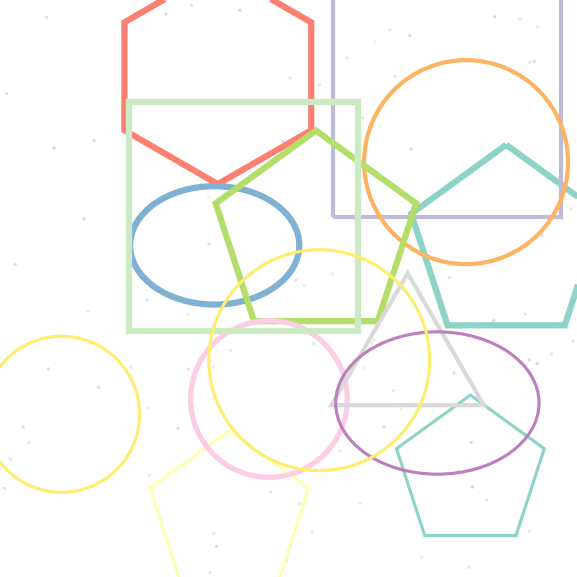[{"shape": "pentagon", "thickness": 3, "radius": 0.86, "center": [0.876, 0.576]}, {"shape": "pentagon", "thickness": 1.5, "radius": 0.67, "center": [0.815, 0.181]}, {"shape": "pentagon", "thickness": 1.5, "radius": 0.72, "center": [0.397, 0.109]}, {"shape": "square", "thickness": 2, "radius": 0.99, "center": [0.774, 0.821]}, {"shape": "hexagon", "thickness": 3, "radius": 0.93, "center": [0.377, 0.867]}, {"shape": "oval", "thickness": 3, "radius": 0.73, "center": [0.372, 0.574]}, {"shape": "circle", "thickness": 2, "radius": 0.88, "center": [0.807, 0.718]}, {"shape": "pentagon", "thickness": 3, "radius": 0.91, "center": [0.547, 0.591]}, {"shape": "circle", "thickness": 2.5, "radius": 0.68, "center": [0.466, 0.308]}, {"shape": "triangle", "thickness": 2, "radius": 0.76, "center": [0.706, 0.374]}, {"shape": "oval", "thickness": 1.5, "radius": 0.88, "center": [0.757, 0.301]}, {"shape": "square", "thickness": 3, "radius": 0.99, "center": [0.421, 0.624]}, {"shape": "circle", "thickness": 1.5, "radius": 0.96, "center": [0.553, 0.375]}, {"shape": "circle", "thickness": 1.5, "radius": 0.68, "center": [0.107, 0.282]}]